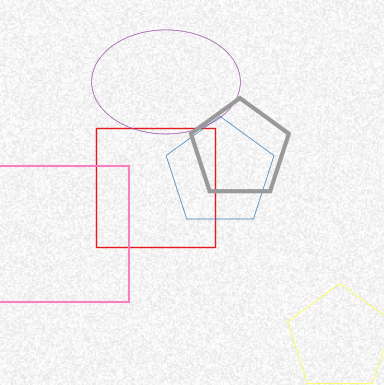[{"shape": "square", "thickness": 1, "radius": 0.77, "center": [0.403, 0.512]}, {"shape": "pentagon", "thickness": 0.5, "radius": 0.74, "center": [0.572, 0.55]}, {"shape": "oval", "thickness": 0.5, "radius": 0.97, "center": [0.431, 0.787]}, {"shape": "pentagon", "thickness": 0.5, "radius": 0.72, "center": [0.884, 0.12]}, {"shape": "square", "thickness": 1.5, "radius": 0.88, "center": [0.159, 0.393]}, {"shape": "pentagon", "thickness": 3, "radius": 0.67, "center": [0.623, 0.612]}]